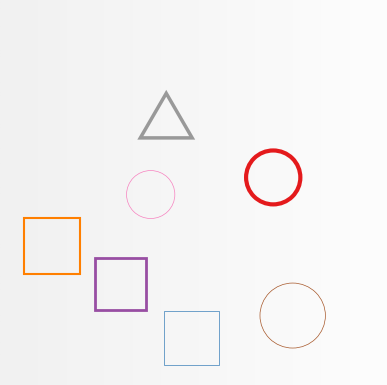[{"shape": "circle", "thickness": 3, "radius": 0.35, "center": [0.705, 0.539]}, {"shape": "square", "thickness": 0.5, "radius": 0.35, "center": [0.494, 0.122]}, {"shape": "square", "thickness": 2, "radius": 0.33, "center": [0.311, 0.262]}, {"shape": "square", "thickness": 1.5, "radius": 0.36, "center": [0.135, 0.362]}, {"shape": "circle", "thickness": 0.5, "radius": 0.42, "center": [0.755, 0.18]}, {"shape": "circle", "thickness": 0.5, "radius": 0.31, "center": [0.389, 0.495]}, {"shape": "triangle", "thickness": 2.5, "radius": 0.39, "center": [0.429, 0.68]}]